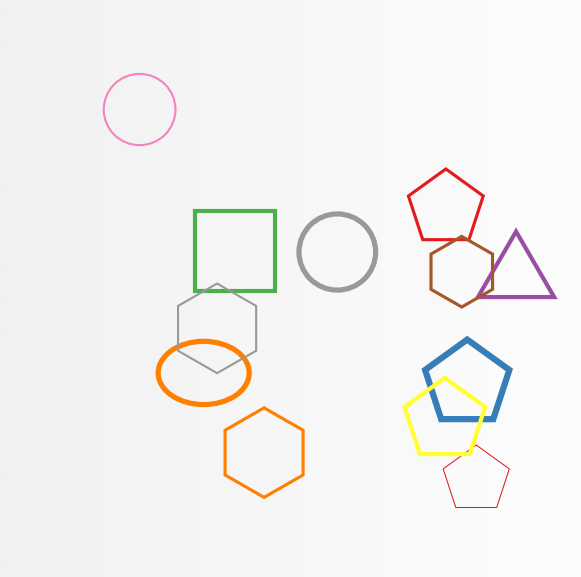[{"shape": "pentagon", "thickness": 1.5, "radius": 0.34, "center": [0.767, 0.639]}, {"shape": "pentagon", "thickness": 0.5, "radius": 0.3, "center": [0.819, 0.169]}, {"shape": "pentagon", "thickness": 3, "radius": 0.38, "center": [0.804, 0.335]}, {"shape": "square", "thickness": 2, "radius": 0.34, "center": [0.404, 0.564]}, {"shape": "triangle", "thickness": 2, "radius": 0.38, "center": [0.888, 0.523]}, {"shape": "hexagon", "thickness": 1.5, "radius": 0.39, "center": [0.454, 0.215]}, {"shape": "oval", "thickness": 2.5, "radius": 0.39, "center": [0.35, 0.353]}, {"shape": "pentagon", "thickness": 2, "radius": 0.36, "center": [0.765, 0.272]}, {"shape": "hexagon", "thickness": 1.5, "radius": 0.31, "center": [0.794, 0.529]}, {"shape": "circle", "thickness": 1, "radius": 0.31, "center": [0.24, 0.809]}, {"shape": "circle", "thickness": 2.5, "radius": 0.33, "center": [0.58, 0.563]}, {"shape": "hexagon", "thickness": 1, "radius": 0.39, "center": [0.374, 0.431]}]